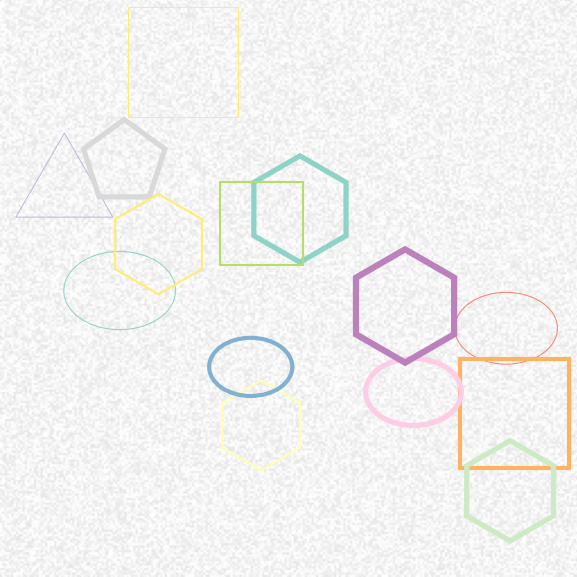[{"shape": "oval", "thickness": 0.5, "radius": 0.48, "center": [0.207, 0.496]}, {"shape": "hexagon", "thickness": 2.5, "radius": 0.46, "center": [0.519, 0.637]}, {"shape": "hexagon", "thickness": 1, "radius": 0.39, "center": [0.452, 0.263]}, {"shape": "triangle", "thickness": 0.5, "radius": 0.49, "center": [0.111, 0.672]}, {"shape": "oval", "thickness": 0.5, "radius": 0.44, "center": [0.876, 0.431]}, {"shape": "oval", "thickness": 2, "radius": 0.36, "center": [0.434, 0.364]}, {"shape": "square", "thickness": 2, "radius": 0.47, "center": [0.891, 0.283]}, {"shape": "square", "thickness": 1, "radius": 0.36, "center": [0.452, 0.612]}, {"shape": "oval", "thickness": 2.5, "radius": 0.41, "center": [0.716, 0.32]}, {"shape": "pentagon", "thickness": 2.5, "radius": 0.37, "center": [0.215, 0.718]}, {"shape": "hexagon", "thickness": 3, "radius": 0.49, "center": [0.701, 0.469]}, {"shape": "hexagon", "thickness": 2.5, "radius": 0.43, "center": [0.883, 0.149]}, {"shape": "square", "thickness": 0.5, "radius": 0.48, "center": [0.317, 0.892]}, {"shape": "hexagon", "thickness": 1, "radius": 0.43, "center": [0.275, 0.576]}]